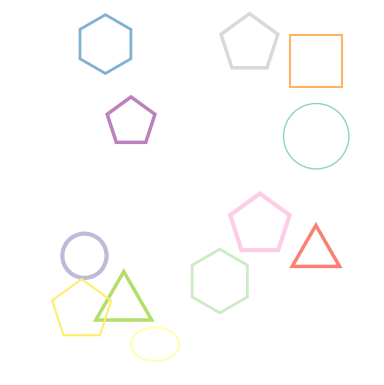[{"shape": "circle", "thickness": 1, "radius": 0.42, "center": [0.821, 0.646]}, {"shape": "oval", "thickness": 1.5, "radius": 0.31, "center": [0.403, 0.106]}, {"shape": "circle", "thickness": 3, "radius": 0.29, "center": [0.219, 0.336]}, {"shape": "triangle", "thickness": 2.5, "radius": 0.36, "center": [0.82, 0.344]}, {"shape": "hexagon", "thickness": 2, "radius": 0.38, "center": [0.274, 0.886]}, {"shape": "square", "thickness": 1.5, "radius": 0.34, "center": [0.822, 0.842]}, {"shape": "triangle", "thickness": 2.5, "radius": 0.42, "center": [0.321, 0.211]}, {"shape": "pentagon", "thickness": 3, "radius": 0.41, "center": [0.675, 0.416]}, {"shape": "pentagon", "thickness": 2.5, "radius": 0.39, "center": [0.648, 0.887]}, {"shape": "pentagon", "thickness": 2.5, "radius": 0.33, "center": [0.34, 0.683]}, {"shape": "hexagon", "thickness": 2, "radius": 0.41, "center": [0.571, 0.27]}, {"shape": "pentagon", "thickness": 1.5, "radius": 0.4, "center": [0.212, 0.194]}]